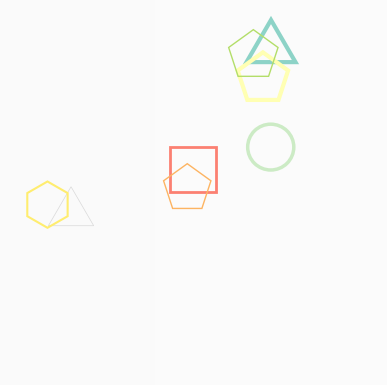[{"shape": "triangle", "thickness": 3, "radius": 0.36, "center": [0.699, 0.875]}, {"shape": "pentagon", "thickness": 3, "radius": 0.34, "center": [0.678, 0.796]}, {"shape": "square", "thickness": 2, "radius": 0.29, "center": [0.498, 0.56]}, {"shape": "pentagon", "thickness": 1, "radius": 0.32, "center": [0.483, 0.511]}, {"shape": "pentagon", "thickness": 1, "radius": 0.33, "center": [0.654, 0.856]}, {"shape": "triangle", "thickness": 0.5, "radius": 0.34, "center": [0.183, 0.447]}, {"shape": "circle", "thickness": 2.5, "radius": 0.3, "center": [0.699, 0.618]}, {"shape": "hexagon", "thickness": 1.5, "radius": 0.3, "center": [0.122, 0.468]}]